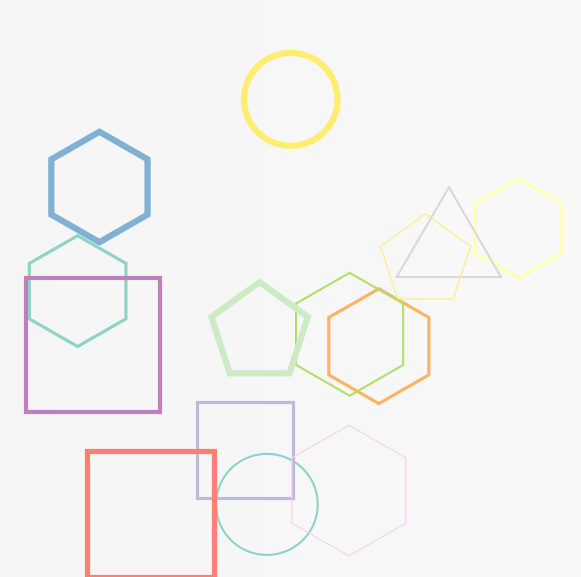[{"shape": "circle", "thickness": 1, "radius": 0.44, "center": [0.459, 0.126]}, {"shape": "hexagon", "thickness": 1.5, "radius": 0.48, "center": [0.134, 0.495]}, {"shape": "hexagon", "thickness": 1.5, "radius": 0.43, "center": [0.892, 0.604]}, {"shape": "square", "thickness": 1.5, "radius": 0.41, "center": [0.421, 0.219]}, {"shape": "square", "thickness": 2.5, "radius": 0.55, "center": [0.259, 0.109]}, {"shape": "hexagon", "thickness": 3, "radius": 0.48, "center": [0.171, 0.675]}, {"shape": "hexagon", "thickness": 1.5, "radius": 0.5, "center": [0.652, 0.4]}, {"shape": "hexagon", "thickness": 1, "radius": 0.53, "center": [0.601, 0.42]}, {"shape": "hexagon", "thickness": 0.5, "radius": 0.57, "center": [0.6, 0.15]}, {"shape": "triangle", "thickness": 1, "radius": 0.52, "center": [0.772, 0.571]}, {"shape": "square", "thickness": 2, "radius": 0.58, "center": [0.16, 0.401]}, {"shape": "pentagon", "thickness": 3, "radius": 0.44, "center": [0.447, 0.423]}, {"shape": "pentagon", "thickness": 0.5, "radius": 0.41, "center": [0.732, 0.547]}, {"shape": "circle", "thickness": 3, "radius": 0.4, "center": [0.5, 0.827]}]